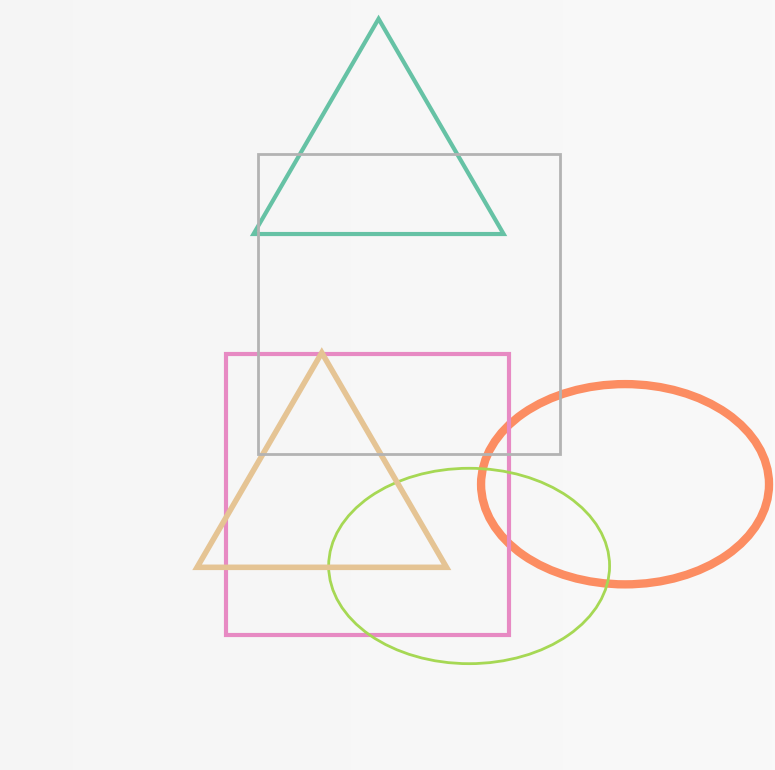[{"shape": "triangle", "thickness": 1.5, "radius": 0.93, "center": [0.488, 0.789]}, {"shape": "oval", "thickness": 3, "radius": 0.93, "center": [0.807, 0.371]}, {"shape": "square", "thickness": 1.5, "radius": 0.91, "center": [0.474, 0.358]}, {"shape": "oval", "thickness": 1, "radius": 0.91, "center": [0.605, 0.265]}, {"shape": "triangle", "thickness": 2, "radius": 0.93, "center": [0.415, 0.356]}, {"shape": "square", "thickness": 1, "radius": 0.97, "center": [0.528, 0.605]}]